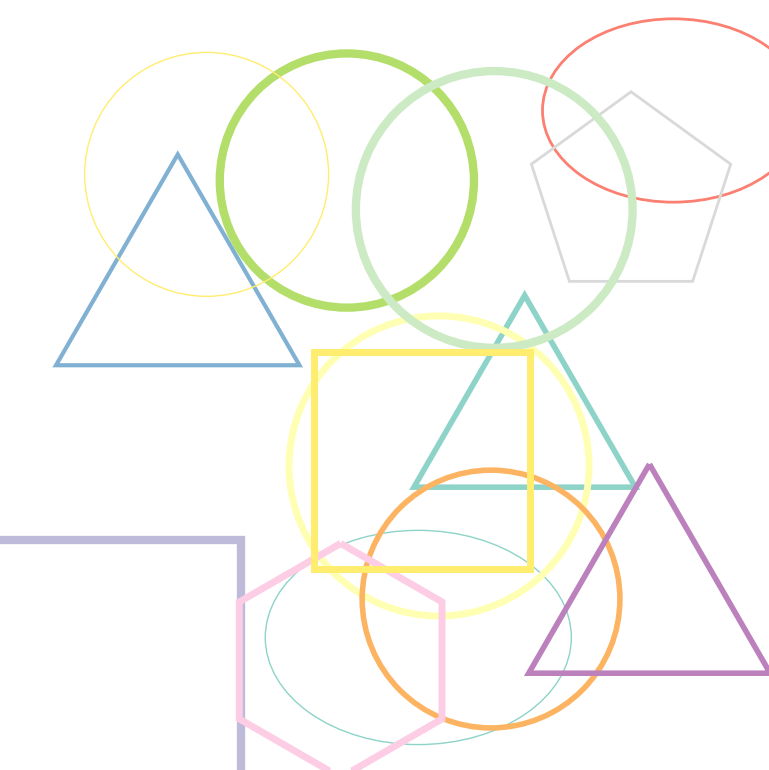[{"shape": "oval", "thickness": 0.5, "radius": 0.99, "center": [0.543, 0.172]}, {"shape": "triangle", "thickness": 2, "radius": 0.83, "center": [0.681, 0.45]}, {"shape": "circle", "thickness": 2.5, "radius": 0.97, "center": [0.57, 0.395]}, {"shape": "square", "thickness": 3, "radius": 0.87, "center": [0.14, 0.125]}, {"shape": "oval", "thickness": 1, "radius": 0.85, "center": [0.875, 0.857]}, {"shape": "triangle", "thickness": 1.5, "radius": 0.91, "center": [0.231, 0.617]}, {"shape": "circle", "thickness": 2, "radius": 0.84, "center": [0.638, 0.222]}, {"shape": "circle", "thickness": 3, "radius": 0.83, "center": [0.45, 0.766]}, {"shape": "hexagon", "thickness": 2.5, "radius": 0.76, "center": [0.442, 0.142]}, {"shape": "pentagon", "thickness": 1, "radius": 0.68, "center": [0.82, 0.745]}, {"shape": "triangle", "thickness": 2, "radius": 0.91, "center": [0.843, 0.216]}, {"shape": "circle", "thickness": 3, "radius": 0.9, "center": [0.642, 0.728]}, {"shape": "square", "thickness": 2.5, "radius": 0.7, "center": [0.548, 0.402]}, {"shape": "circle", "thickness": 0.5, "radius": 0.79, "center": [0.268, 0.774]}]